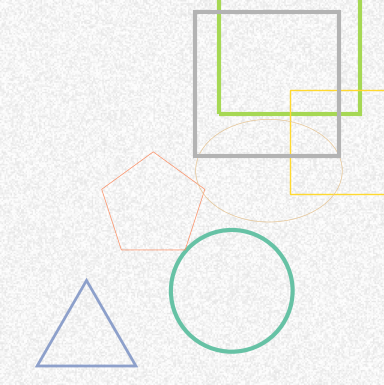[{"shape": "circle", "thickness": 3, "radius": 0.79, "center": [0.602, 0.245]}, {"shape": "pentagon", "thickness": 0.5, "radius": 0.7, "center": [0.398, 0.465]}, {"shape": "triangle", "thickness": 2, "radius": 0.74, "center": [0.225, 0.123]}, {"shape": "square", "thickness": 3, "radius": 0.91, "center": [0.751, 0.887]}, {"shape": "square", "thickness": 1, "radius": 0.68, "center": [0.888, 0.631]}, {"shape": "oval", "thickness": 0.5, "radius": 0.95, "center": [0.699, 0.557]}, {"shape": "square", "thickness": 3, "radius": 0.93, "center": [0.694, 0.781]}]